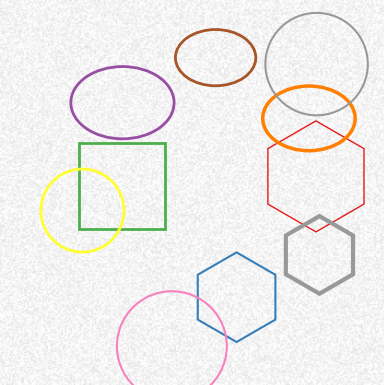[{"shape": "hexagon", "thickness": 1, "radius": 0.72, "center": [0.821, 0.542]}, {"shape": "hexagon", "thickness": 1.5, "radius": 0.58, "center": [0.614, 0.228]}, {"shape": "square", "thickness": 2, "radius": 0.56, "center": [0.318, 0.517]}, {"shape": "oval", "thickness": 2, "radius": 0.67, "center": [0.318, 0.733]}, {"shape": "oval", "thickness": 2.5, "radius": 0.6, "center": [0.802, 0.693]}, {"shape": "circle", "thickness": 2, "radius": 0.54, "center": [0.214, 0.453]}, {"shape": "oval", "thickness": 2, "radius": 0.52, "center": [0.56, 0.85]}, {"shape": "circle", "thickness": 1.5, "radius": 0.71, "center": [0.446, 0.101]}, {"shape": "hexagon", "thickness": 3, "radius": 0.5, "center": [0.83, 0.338]}, {"shape": "circle", "thickness": 1.5, "radius": 0.67, "center": [0.822, 0.834]}]